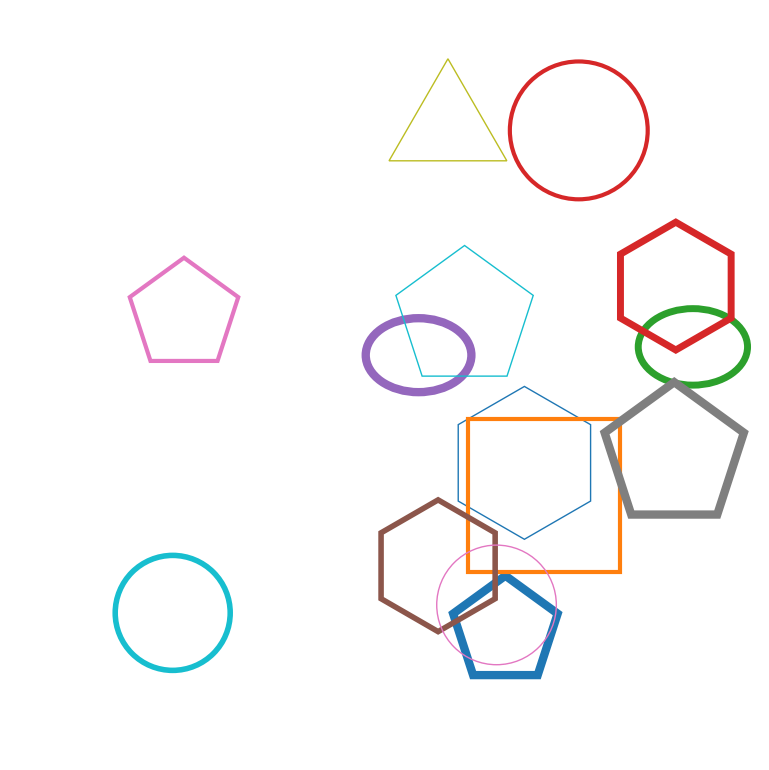[{"shape": "hexagon", "thickness": 0.5, "radius": 0.5, "center": [0.681, 0.399]}, {"shape": "pentagon", "thickness": 3, "radius": 0.36, "center": [0.656, 0.181]}, {"shape": "square", "thickness": 1.5, "radius": 0.49, "center": [0.706, 0.356]}, {"shape": "oval", "thickness": 2.5, "radius": 0.35, "center": [0.9, 0.55]}, {"shape": "hexagon", "thickness": 2.5, "radius": 0.41, "center": [0.878, 0.628]}, {"shape": "circle", "thickness": 1.5, "radius": 0.45, "center": [0.752, 0.831]}, {"shape": "oval", "thickness": 3, "radius": 0.34, "center": [0.544, 0.539]}, {"shape": "hexagon", "thickness": 2, "radius": 0.43, "center": [0.569, 0.265]}, {"shape": "circle", "thickness": 0.5, "radius": 0.39, "center": [0.645, 0.214]}, {"shape": "pentagon", "thickness": 1.5, "radius": 0.37, "center": [0.239, 0.591]}, {"shape": "pentagon", "thickness": 3, "radius": 0.48, "center": [0.876, 0.409]}, {"shape": "triangle", "thickness": 0.5, "radius": 0.44, "center": [0.582, 0.835]}, {"shape": "pentagon", "thickness": 0.5, "radius": 0.47, "center": [0.603, 0.587]}, {"shape": "circle", "thickness": 2, "radius": 0.37, "center": [0.224, 0.204]}]